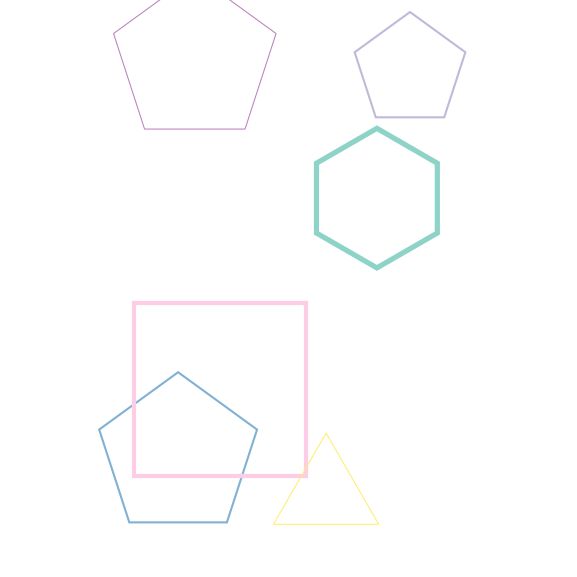[{"shape": "hexagon", "thickness": 2.5, "radius": 0.6, "center": [0.653, 0.656]}, {"shape": "pentagon", "thickness": 1, "radius": 0.5, "center": [0.71, 0.878]}, {"shape": "pentagon", "thickness": 1, "radius": 0.72, "center": [0.308, 0.211]}, {"shape": "square", "thickness": 2, "radius": 0.75, "center": [0.381, 0.325]}, {"shape": "pentagon", "thickness": 0.5, "radius": 0.74, "center": [0.337, 0.895]}, {"shape": "triangle", "thickness": 0.5, "radius": 0.53, "center": [0.565, 0.144]}]